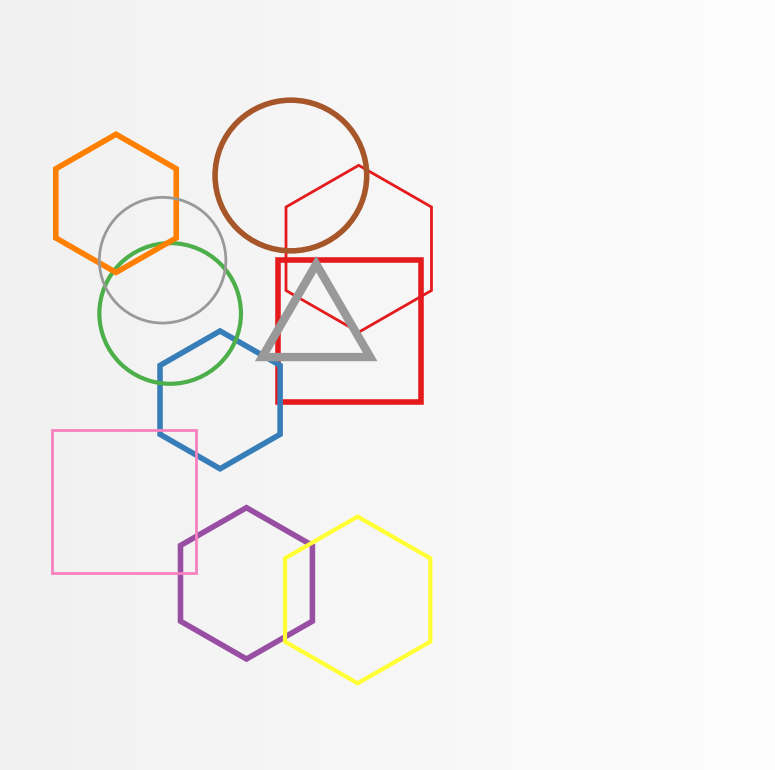[{"shape": "square", "thickness": 2, "radius": 0.46, "center": [0.451, 0.57]}, {"shape": "hexagon", "thickness": 1, "radius": 0.54, "center": [0.463, 0.677]}, {"shape": "hexagon", "thickness": 2, "radius": 0.45, "center": [0.284, 0.481]}, {"shape": "circle", "thickness": 1.5, "radius": 0.46, "center": [0.22, 0.593]}, {"shape": "hexagon", "thickness": 2, "radius": 0.49, "center": [0.318, 0.242]}, {"shape": "hexagon", "thickness": 2, "radius": 0.45, "center": [0.15, 0.736]}, {"shape": "hexagon", "thickness": 1.5, "radius": 0.54, "center": [0.462, 0.221]}, {"shape": "circle", "thickness": 2, "radius": 0.49, "center": [0.375, 0.772]}, {"shape": "square", "thickness": 1, "radius": 0.46, "center": [0.16, 0.348]}, {"shape": "circle", "thickness": 1, "radius": 0.41, "center": [0.21, 0.662]}, {"shape": "triangle", "thickness": 3, "radius": 0.4, "center": [0.408, 0.577]}]